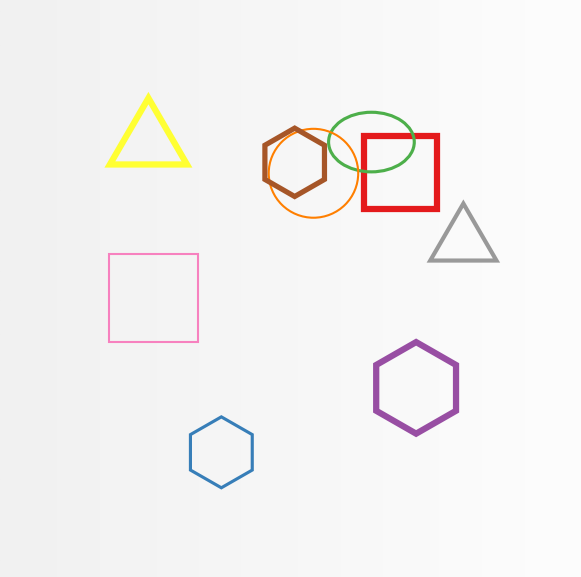[{"shape": "square", "thickness": 3, "radius": 0.31, "center": [0.689, 0.7]}, {"shape": "hexagon", "thickness": 1.5, "radius": 0.31, "center": [0.381, 0.216]}, {"shape": "oval", "thickness": 1.5, "radius": 0.37, "center": [0.639, 0.753]}, {"shape": "hexagon", "thickness": 3, "radius": 0.4, "center": [0.716, 0.327]}, {"shape": "circle", "thickness": 1, "radius": 0.38, "center": [0.539, 0.699]}, {"shape": "triangle", "thickness": 3, "radius": 0.38, "center": [0.255, 0.753]}, {"shape": "hexagon", "thickness": 2.5, "radius": 0.3, "center": [0.507, 0.718]}, {"shape": "square", "thickness": 1, "radius": 0.38, "center": [0.263, 0.483]}, {"shape": "triangle", "thickness": 2, "radius": 0.33, "center": [0.797, 0.581]}]